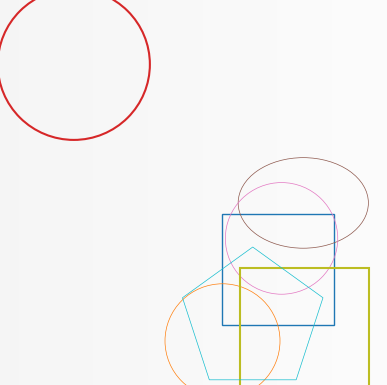[{"shape": "square", "thickness": 1, "radius": 0.72, "center": [0.717, 0.3]}, {"shape": "circle", "thickness": 0.5, "radius": 0.74, "center": [0.574, 0.115]}, {"shape": "circle", "thickness": 1.5, "radius": 0.98, "center": [0.191, 0.833]}, {"shape": "oval", "thickness": 0.5, "radius": 0.84, "center": [0.783, 0.473]}, {"shape": "circle", "thickness": 0.5, "radius": 0.73, "center": [0.727, 0.381]}, {"shape": "square", "thickness": 1.5, "radius": 0.83, "center": [0.786, 0.138]}, {"shape": "pentagon", "thickness": 0.5, "radius": 0.95, "center": [0.652, 0.168]}]